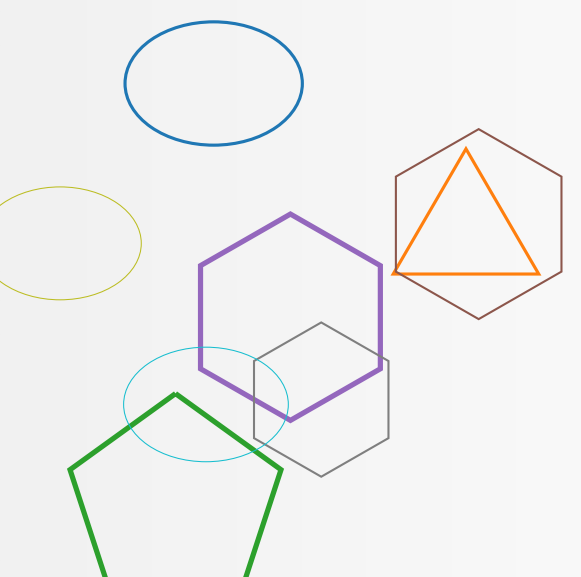[{"shape": "oval", "thickness": 1.5, "radius": 0.76, "center": [0.368, 0.855]}, {"shape": "triangle", "thickness": 1.5, "radius": 0.72, "center": [0.802, 0.597]}, {"shape": "pentagon", "thickness": 2.5, "radius": 0.95, "center": [0.302, 0.127]}, {"shape": "hexagon", "thickness": 2.5, "radius": 0.89, "center": [0.5, 0.45]}, {"shape": "hexagon", "thickness": 1, "radius": 0.82, "center": [0.824, 0.611]}, {"shape": "hexagon", "thickness": 1, "radius": 0.67, "center": [0.553, 0.307]}, {"shape": "oval", "thickness": 0.5, "radius": 0.7, "center": [0.103, 0.578]}, {"shape": "oval", "thickness": 0.5, "radius": 0.71, "center": [0.354, 0.299]}]